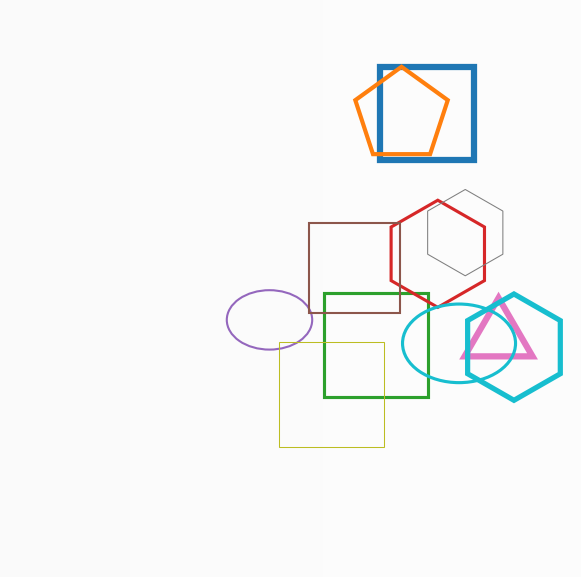[{"shape": "square", "thickness": 3, "radius": 0.4, "center": [0.735, 0.803]}, {"shape": "pentagon", "thickness": 2, "radius": 0.42, "center": [0.691, 0.8]}, {"shape": "square", "thickness": 1.5, "radius": 0.45, "center": [0.647, 0.402]}, {"shape": "hexagon", "thickness": 1.5, "radius": 0.46, "center": [0.753, 0.56]}, {"shape": "oval", "thickness": 1, "radius": 0.37, "center": [0.464, 0.445]}, {"shape": "square", "thickness": 1, "radius": 0.39, "center": [0.61, 0.535]}, {"shape": "triangle", "thickness": 3, "radius": 0.34, "center": [0.858, 0.416]}, {"shape": "hexagon", "thickness": 0.5, "radius": 0.37, "center": [0.8, 0.596]}, {"shape": "square", "thickness": 0.5, "radius": 0.45, "center": [0.57, 0.316]}, {"shape": "hexagon", "thickness": 2.5, "radius": 0.46, "center": [0.884, 0.398]}, {"shape": "oval", "thickness": 1.5, "radius": 0.49, "center": [0.79, 0.405]}]